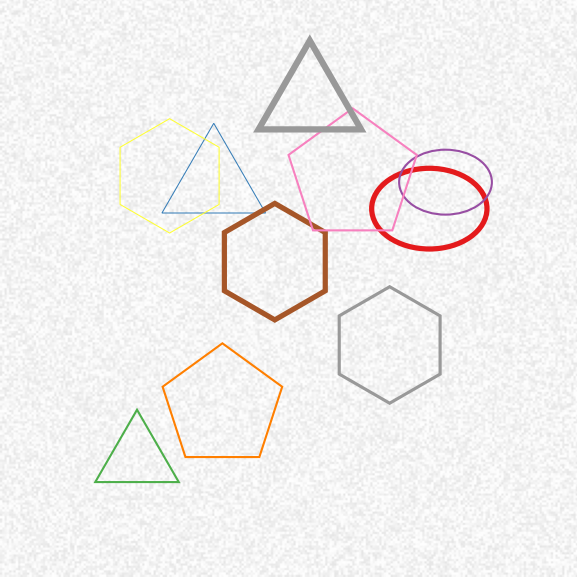[{"shape": "oval", "thickness": 2.5, "radius": 0.5, "center": [0.743, 0.638]}, {"shape": "triangle", "thickness": 0.5, "radius": 0.52, "center": [0.37, 0.682]}, {"shape": "triangle", "thickness": 1, "radius": 0.42, "center": [0.237, 0.206]}, {"shape": "oval", "thickness": 1, "radius": 0.4, "center": [0.771, 0.684]}, {"shape": "pentagon", "thickness": 1, "radius": 0.54, "center": [0.385, 0.296]}, {"shape": "hexagon", "thickness": 0.5, "radius": 0.49, "center": [0.294, 0.695]}, {"shape": "hexagon", "thickness": 2.5, "radius": 0.5, "center": [0.476, 0.546]}, {"shape": "pentagon", "thickness": 1, "radius": 0.58, "center": [0.611, 0.695]}, {"shape": "triangle", "thickness": 3, "radius": 0.51, "center": [0.536, 0.826]}, {"shape": "hexagon", "thickness": 1.5, "radius": 0.5, "center": [0.675, 0.402]}]